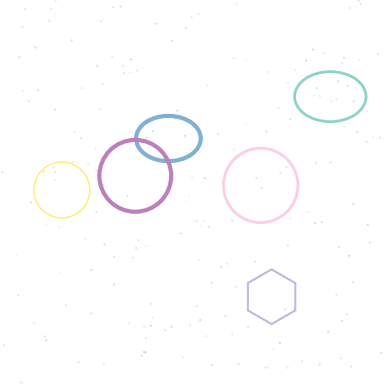[{"shape": "oval", "thickness": 2, "radius": 0.46, "center": [0.858, 0.749]}, {"shape": "hexagon", "thickness": 1.5, "radius": 0.36, "center": [0.705, 0.229]}, {"shape": "oval", "thickness": 3, "radius": 0.42, "center": [0.437, 0.64]}, {"shape": "circle", "thickness": 2, "radius": 0.48, "center": [0.677, 0.518]}, {"shape": "circle", "thickness": 3, "radius": 0.47, "center": [0.351, 0.543]}, {"shape": "circle", "thickness": 1, "radius": 0.36, "center": [0.16, 0.507]}]